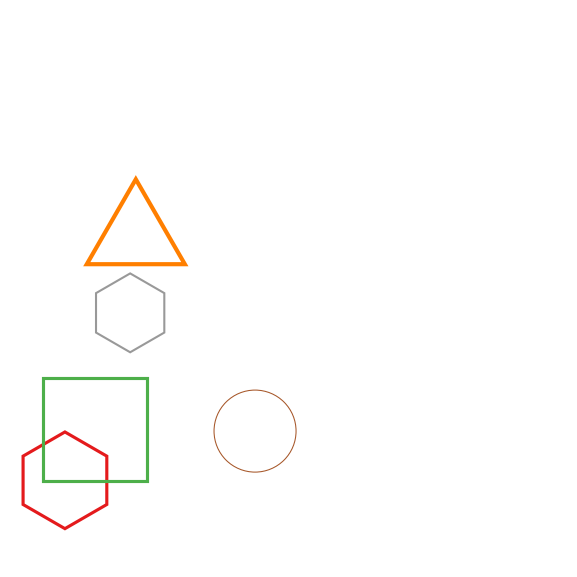[{"shape": "hexagon", "thickness": 1.5, "radius": 0.42, "center": [0.112, 0.167]}, {"shape": "square", "thickness": 1.5, "radius": 0.45, "center": [0.165, 0.256]}, {"shape": "triangle", "thickness": 2, "radius": 0.49, "center": [0.235, 0.591]}, {"shape": "circle", "thickness": 0.5, "radius": 0.36, "center": [0.442, 0.253]}, {"shape": "hexagon", "thickness": 1, "radius": 0.34, "center": [0.225, 0.457]}]